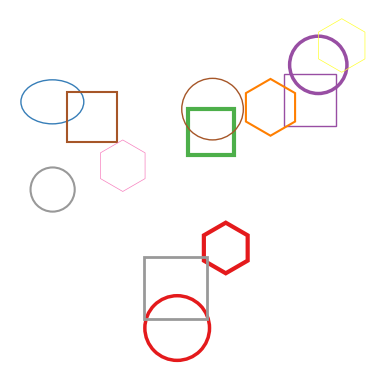[{"shape": "hexagon", "thickness": 3, "radius": 0.33, "center": [0.586, 0.356]}, {"shape": "circle", "thickness": 2.5, "radius": 0.42, "center": [0.46, 0.148]}, {"shape": "oval", "thickness": 1, "radius": 0.41, "center": [0.136, 0.735]}, {"shape": "square", "thickness": 3, "radius": 0.3, "center": [0.548, 0.656]}, {"shape": "circle", "thickness": 2.5, "radius": 0.37, "center": [0.827, 0.832]}, {"shape": "square", "thickness": 1, "radius": 0.34, "center": [0.805, 0.741]}, {"shape": "hexagon", "thickness": 1.5, "radius": 0.37, "center": [0.703, 0.721]}, {"shape": "hexagon", "thickness": 0.5, "radius": 0.35, "center": [0.888, 0.882]}, {"shape": "circle", "thickness": 1, "radius": 0.4, "center": [0.552, 0.717]}, {"shape": "square", "thickness": 1.5, "radius": 0.33, "center": [0.239, 0.696]}, {"shape": "hexagon", "thickness": 0.5, "radius": 0.33, "center": [0.319, 0.57]}, {"shape": "circle", "thickness": 1.5, "radius": 0.29, "center": [0.137, 0.508]}, {"shape": "square", "thickness": 2, "radius": 0.41, "center": [0.457, 0.252]}]